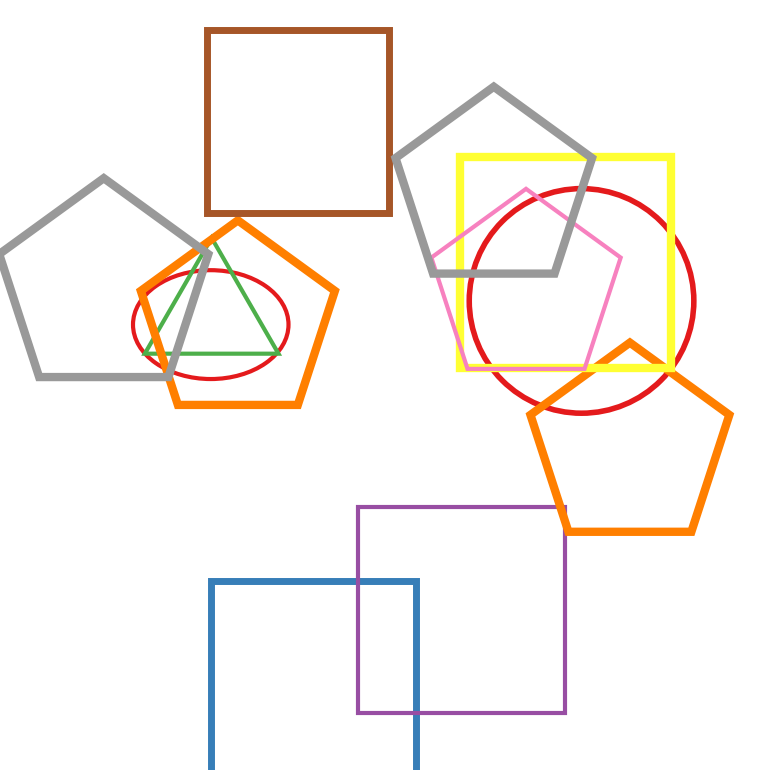[{"shape": "oval", "thickness": 1.5, "radius": 0.5, "center": [0.274, 0.578]}, {"shape": "circle", "thickness": 2, "radius": 0.73, "center": [0.755, 0.609]}, {"shape": "square", "thickness": 2.5, "radius": 0.67, "center": [0.407, 0.113]}, {"shape": "triangle", "thickness": 1.5, "radius": 0.5, "center": [0.275, 0.591]}, {"shape": "square", "thickness": 1.5, "radius": 0.67, "center": [0.599, 0.208]}, {"shape": "pentagon", "thickness": 3, "radius": 0.68, "center": [0.818, 0.419]}, {"shape": "pentagon", "thickness": 3, "radius": 0.66, "center": [0.309, 0.581]}, {"shape": "square", "thickness": 3, "radius": 0.69, "center": [0.734, 0.659]}, {"shape": "square", "thickness": 2.5, "radius": 0.59, "center": [0.387, 0.842]}, {"shape": "pentagon", "thickness": 1.5, "radius": 0.65, "center": [0.683, 0.626]}, {"shape": "pentagon", "thickness": 3, "radius": 0.67, "center": [0.641, 0.753]}, {"shape": "pentagon", "thickness": 3, "radius": 0.71, "center": [0.135, 0.626]}]